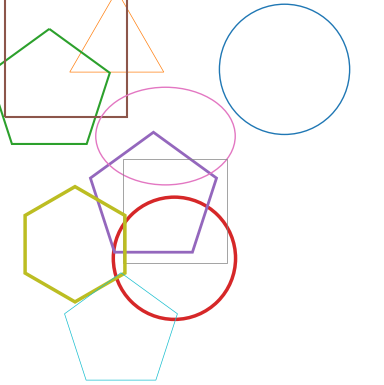[{"shape": "circle", "thickness": 1, "radius": 0.85, "center": [0.739, 0.82]}, {"shape": "triangle", "thickness": 0.5, "radius": 0.7, "center": [0.303, 0.883]}, {"shape": "pentagon", "thickness": 1.5, "radius": 0.83, "center": [0.128, 0.76]}, {"shape": "circle", "thickness": 2.5, "radius": 0.79, "center": [0.453, 0.329]}, {"shape": "pentagon", "thickness": 2, "radius": 0.86, "center": [0.399, 0.484]}, {"shape": "square", "thickness": 1.5, "radius": 0.79, "center": [0.17, 0.856]}, {"shape": "oval", "thickness": 1, "radius": 0.91, "center": [0.43, 0.647]}, {"shape": "square", "thickness": 0.5, "radius": 0.68, "center": [0.454, 0.451]}, {"shape": "hexagon", "thickness": 2.5, "radius": 0.75, "center": [0.195, 0.366]}, {"shape": "pentagon", "thickness": 0.5, "radius": 0.77, "center": [0.314, 0.137]}]